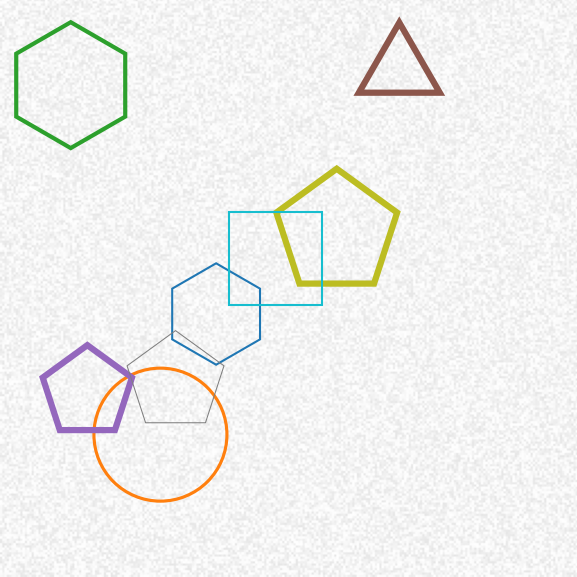[{"shape": "hexagon", "thickness": 1, "radius": 0.44, "center": [0.374, 0.455]}, {"shape": "circle", "thickness": 1.5, "radius": 0.58, "center": [0.278, 0.247]}, {"shape": "hexagon", "thickness": 2, "radius": 0.54, "center": [0.122, 0.852]}, {"shape": "pentagon", "thickness": 3, "radius": 0.41, "center": [0.151, 0.32]}, {"shape": "triangle", "thickness": 3, "radius": 0.4, "center": [0.691, 0.879]}, {"shape": "pentagon", "thickness": 0.5, "radius": 0.44, "center": [0.304, 0.338]}, {"shape": "pentagon", "thickness": 3, "radius": 0.55, "center": [0.583, 0.597]}, {"shape": "square", "thickness": 1, "radius": 0.4, "center": [0.476, 0.552]}]